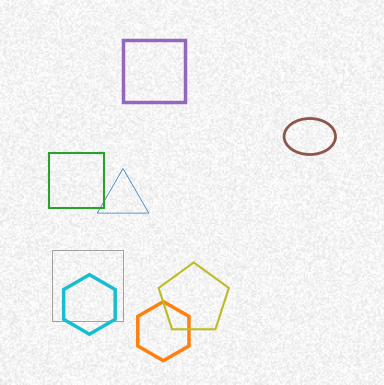[{"shape": "triangle", "thickness": 0.5, "radius": 0.39, "center": [0.32, 0.485]}, {"shape": "hexagon", "thickness": 2.5, "radius": 0.38, "center": [0.424, 0.14]}, {"shape": "square", "thickness": 1.5, "radius": 0.36, "center": [0.198, 0.532]}, {"shape": "square", "thickness": 2.5, "radius": 0.4, "center": [0.4, 0.815]}, {"shape": "oval", "thickness": 2, "radius": 0.33, "center": [0.805, 0.645]}, {"shape": "square", "thickness": 0.5, "radius": 0.46, "center": [0.226, 0.258]}, {"shape": "pentagon", "thickness": 1.5, "radius": 0.48, "center": [0.503, 0.222]}, {"shape": "hexagon", "thickness": 2.5, "radius": 0.39, "center": [0.232, 0.209]}]